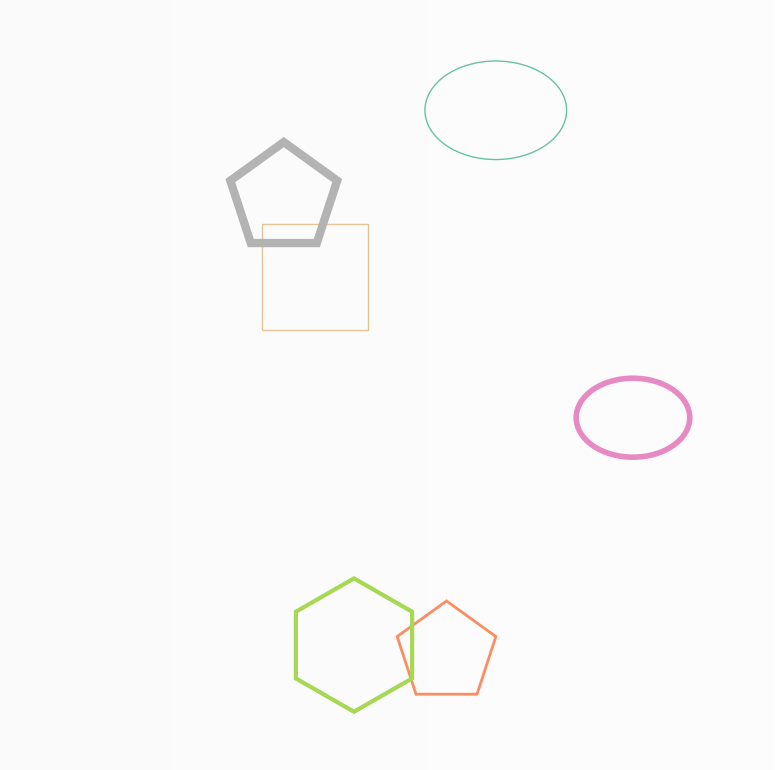[{"shape": "oval", "thickness": 0.5, "radius": 0.46, "center": [0.64, 0.857]}, {"shape": "pentagon", "thickness": 1, "radius": 0.33, "center": [0.576, 0.153]}, {"shape": "oval", "thickness": 2, "radius": 0.37, "center": [0.817, 0.458]}, {"shape": "hexagon", "thickness": 1.5, "radius": 0.43, "center": [0.457, 0.162]}, {"shape": "square", "thickness": 0.5, "radius": 0.34, "center": [0.407, 0.64]}, {"shape": "pentagon", "thickness": 3, "radius": 0.36, "center": [0.366, 0.743]}]